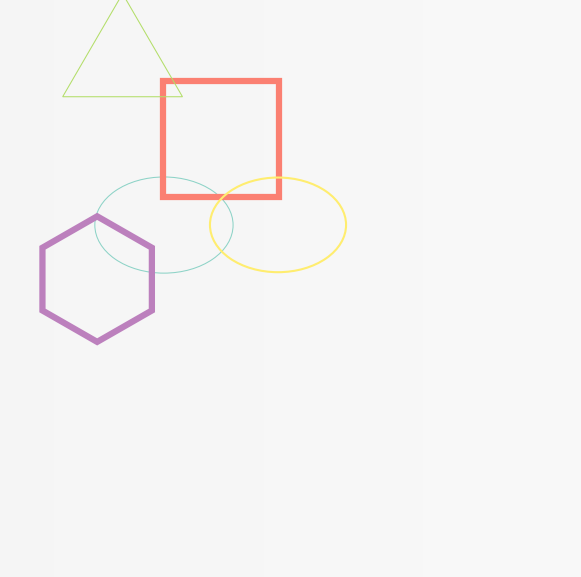[{"shape": "oval", "thickness": 0.5, "radius": 0.59, "center": [0.282, 0.609]}, {"shape": "square", "thickness": 3, "radius": 0.5, "center": [0.38, 0.759]}, {"shape": "triangle", "thickness": 0.5, "radius": 0.59, "center": [0.211, 0.891]}, {"shape": "hexagon", "thickness": 3, "radius": 0.54, "center": [0.167, 0.516]}, {"shape": "oval", "thickness": 1, "radius": 0.59, "center": [0.478, 0.61]}]